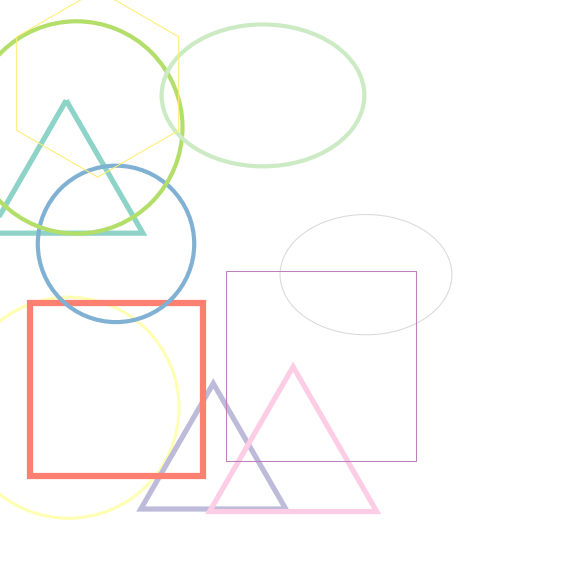[{"shape": "triangle", "thickness": 2.5, "radius": 0.77, "center": [0.115, 0.672]}, {"shape": "circle", "thickness": 1.5, "radius": 0.96, "center": [0.119, 0.293]}, {"shape": "triangle", "thickness": 2.5, "radius": 0.72, "center": [0.369, 0.19]}, {"shape": "square", "thickness": 3, "radius": 0.75, "center": [0.202, 0.325]}, {"shape": "circle", "thickness": 2, "radius": 0.68, "center": [0.201, 0.577]}, {"shape": "circle", "thickness": 2, "radius": 0.92, "center": [0.132, 0.778]}, {"shape": "triangle", "thickness": 2.5, "radius": 0.84, "center": [0.508, 0.197]}, {"shape": "oval", "thickness": 0.5, "radius": 0.74, "center": [0.634, 0.524]}, {"shape": "square", "thickness": 0.5, "radius": 0.83, "center": [0.556, 0.365]}, {"shape": "oval", "thickness": 2, "radius": 0.88, "center": [0.455, 0.834]}, {"shape": "hexagon", "thickness": 0.5, "radius": 0.81, "center": [0.169, 0.854]}]